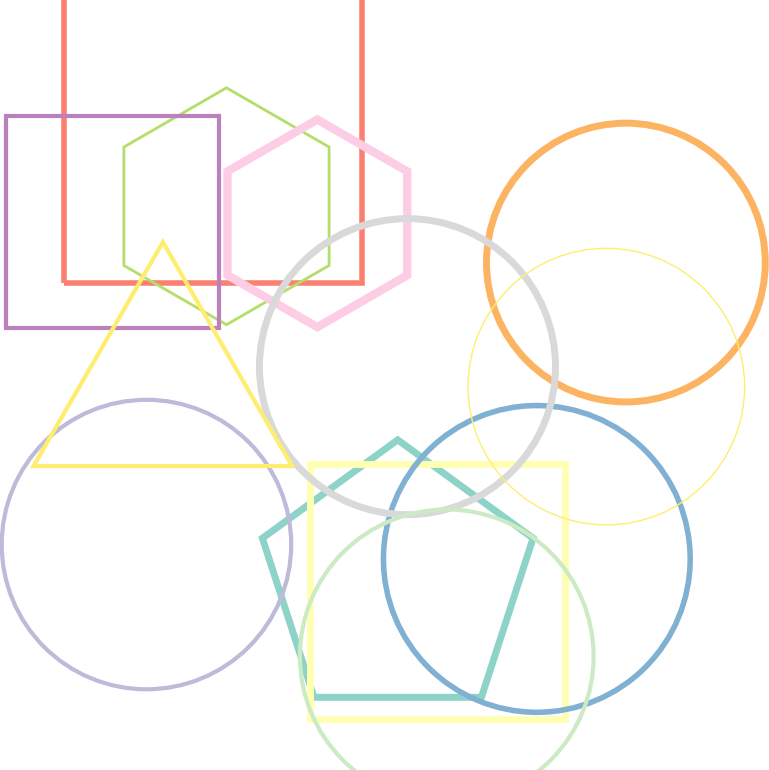[{"shape": "pentagon", "thickness": 2.5, "radius": 0.92, "center": [0.517, 0.244]}, {"shape": "square", "thickness": 2.5, "radius": 0.83, "center": [0.569, 0.232]}, {"shape": "circle", "thickness": 1.5, "radius": 0.94, "center": [0.19, 0.293]}, {"shape": "square", "thickness": 2, "radius": 0.97, "center": [0.276, 0.826]}, {"shape": "circle", "thickness": 2, "radius": 1.0, "center": [0.697, 0.274]}, {"shape": "circle", "thickness": 2.5, "radius": 0.91, "center": [0.813, 0.659]}, {"shape": "hexagon", "thickness": 1, "radius": 0.77, "center": [0.294, 0.732]}, {"shape": "hexagon", "thickness": 3, "radius": 0.67, "center": [0.412, 0.71]}, {"shape": "circle", "thickness": 2.5, "radius": 0.96, "center": [0.529, 0.524]}, {"shape": "square", "thickness": 1.5, "radius": 0.69, "center": [0.146, 0.712]}, {"shape": "circle", "thickness": 1.5, "radius": 0.95, "center": [0.58, 0.148]}, {"shape": "triangle", "thickness": 1.5, "radius": 0.97, "center": [0.212, 0.492]}, {"shape": "circle", "thickness": 0.5, "radius": 0.9, "center": [0.787, 0.498]}]